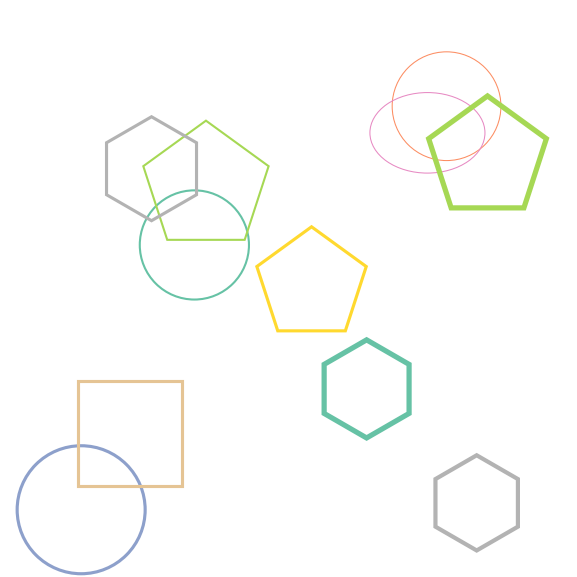[{"shape": "circle", "thickness": 1, "radius": 0.47, "center": [0.337, 0.575]}, {"shape": "hexagon", "thickness": 2.5, "radius": 0.42, "center": [0.635, 0.326]}, {"shape": "circle", "thickness": 0.5, "radius": 0.47, "center": [0.773, 0.815]}, {"shape": "circle", "thickness": 1.5, "radius": 0.55, "center": [0.141, 0.116]}, {"shape": "oval", "thickness": 0.5, "radius": 0.5, "center": [0.74, 0.769]}, {"shape": "pentagon", "thickness": 2.5, "radius": 0.54, "center": [0.844, 0.726]}, {"shape": "pentagon", "thickness": 1, "radius": 0.57, "center": [0.357, 0.676]}, {"shape": "pentagon", "thickness": 1.5, "radius": 0.5, "center": [0.539, 0.507]}, {"shape": "square", "thickness": 1.5, "radius": 0.45, "center": [0.225, 0.249]}, {"shape": "hexagon", "thickness": 1.5, "radius": 0.45, "center": [0.262, 0.707]}, {"shape": "hexagon", "thickness": 2, "radius": 0.41, "center": [0.825, 0.128]}]